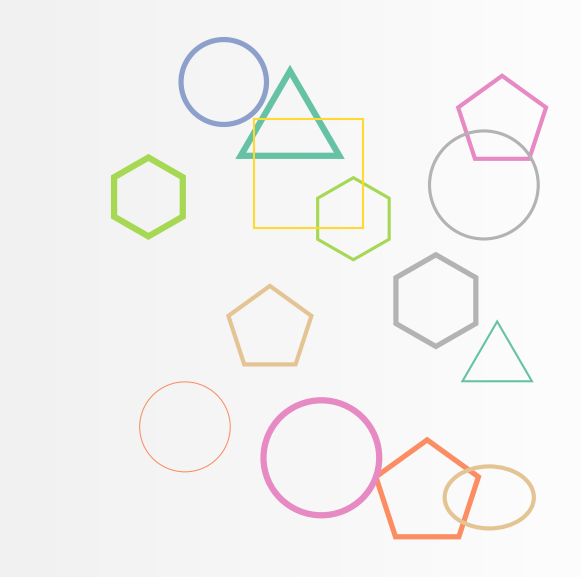[{"shape": "triangle", "thickness": 3, "radius": 0.49, "center": [0.499, 0.778]}, {"shape": "triangle", "thickness": 1, "radius": 0.35, "center": [0.855, 0.373]}, {"shape": "circle", "thickness": 0.5, "radius": 0.39, "center": [0.318, 0.26]}, {"shape": "pentagon", "thickness": 2.5, "radius": 0.46, "center": [0.735, 0.145]}, {"shape": "circle", "thickness": 2.5, "radius": 0.37, "center": [0.385, 0.857]}, {"shape": "pentagon", "thickness": 2, "radius": 0.4, "center": [0.864, 0.788]}, {"shape": "circle", "thickness": 3, "radius": 0.5, "center": [0.553, 0.206]}, {"shape": "hexagon", "thickness": 3, "radius": 0.34, "center": [0.255, 0.658]}, {"shape": "hexagon", "thickness": 1.5, "radius": 0.36, "center": [0.608, 0.62]}, {"shape": "square", "thickness": 1, "radius": 0.47, "center": [0.531, 0.699]}, {"shape": "pentagon", "thickness": 2, "radius": 0.38, "center": [0.464, 0.429]}, {"shape": "oval", "thickness": 2, "radius": 0.38, "center": [0.842, 0.138]}, {"shape": "circle", "thickness": 1.5, "radius": 0.47, "center": [0.832, 0.679]}, {"shape": "hexagon", "thickness": 2.5, "radius": 0.4, "center": [0.75, 0.479]}]